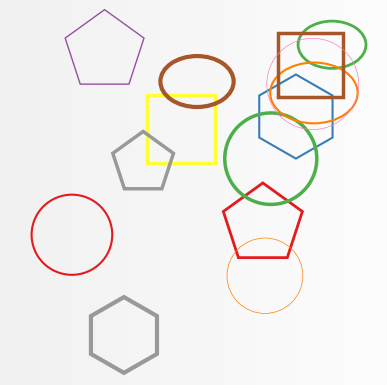[{"shape": "pentagon", "thickness": 2, "radius": 0.54, "center": [0.678, 0.418]}, {"shape": "circle", "thickness": 1.5, "radius": 0.52, "center": [0.186, 0.39]}, {"shape": "hexagon", "thickness": 1.5, "radius": 0.55, "center": [0.764, 0.697]}, {"shape": "oval", "thickness": 2, "radius": 0.44, "center": [0.857, 0.884]}, {"shape": "circle", "thickness": 2.5, "radius": 0.59, "center": [0.699, 0.588]}, {"shape": "pentagon", "thickness": 1, "radius": 0.53, "center": [0.27, 0.868]}, {"shape": "circle", "thickness": 0.5, "radius": 0.49, "center": [0.684, 0.284]}, {"shape": "oval", "thickness": 1.5, "radius": 0.56, "center": [0.81, 0.759]}, {"shape": "square", "thickness": 2.5, "radius": 0.44, "center": [0.468, 0.666]}, {"shape": "oval", "thickness": 3, "radius": 0.47, "center": [0.508, 0.788]}, {"shape": "square", "thickness": 2.5, "radius": 0.42, "center": [0.802, 0.831]}, {"shape": "circle", "thickness": 0.5, "radius": 0.59, "center": [0.807, 0.782]}, {"shape": "hexagon", "thickness": 3, "radius": 0.49, "center": [0.32, 0.13]}, {"shape": "pentagon", "thickness": 2.5, "radius": 0.41, "center": [0.369, 0.576]}]